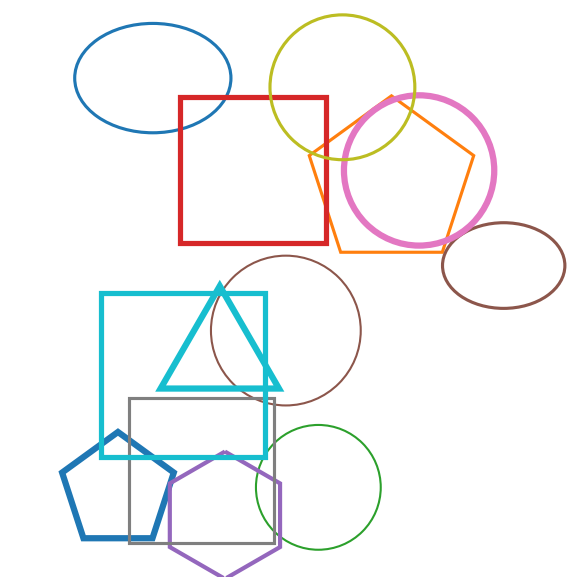[{"shape": "oval", "thickness": 1.5, "radius": 0.68, "center": [0.265, 0.864]}, {"shape": "pentagon", "thickness": 3, "radius": 0.51, "center": [0.204, 0.149]}, {"shape": "pentagon", "thickness": 1.5, "radius": 0.75, "center": [0.678, 0.683]}, {"shape": "circle", "thickness": 1, "radius": 0.54, "center": [0.551, 0.155]}, {"shape": "square", "thickness": 2.5, "radius": 0.63, "center": [0.438, 0.705]}, {"shape": "hexagon", "thickness": 2, "radius": 0.55, "center": [0.39, 0.107]}, {"shape": "oval", "thickness": 1.5, "radius": 0.53, "center": [0.872, 0.539]}, {"shape": "circle", "thickness": 1, "radius": 0.65, "center": [0.495, 0.427]}, {"shape": "circle", "thickness": 3, "radius": 0.65, "center": [0.726, 0.704]}, {"shape": "square", "thickness": 1.5, "radius": 0.63, "center": [0.349, 0.184]}, {"shape": "circle", "thickness": 1.5, "radius": 0.63, "center": [0.593, 0.848]}, {"shape": "square", "thickness": 2.5, "radius": 0.71, "center": [0.318, 0.35]}, {"shape": "triangle", "thickness": 3, "radius": 0.59, "center": [0.381, 0.385]}]